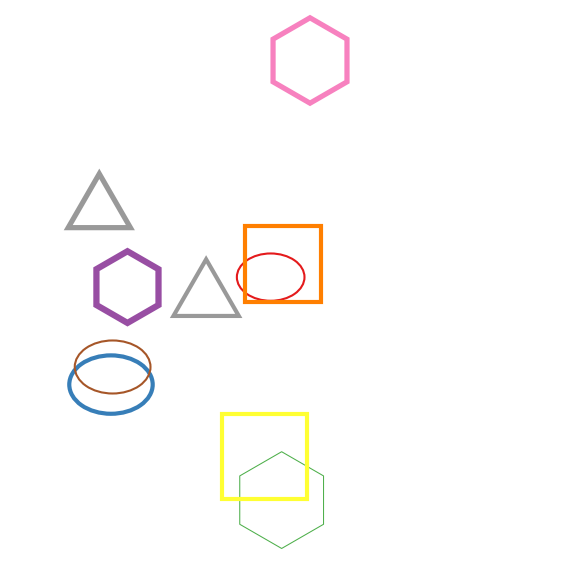[{"shape": "oval", "thickness": 1, "radius": 0.29, "center": [0.469, 0.519]}, {"shape": "oval", "thickness": 2, "radius": 0.36, "center": [0.192, 0.333]}, {"shape": "hexagon", "thickness": 0.5, "radius": 0.42, "center": [0.488, 0.133]}, {"shape": "hexagon", "thickness": 3, "radius": 0.31, "center": [0.221, 0.502]}, {"shape": "square", "thickness": 2, "radius": 0.33, "center": [0.491, 0.542]}, {"shape": "square", "thickness": 2, "radius": 0.37, "center": [0.458, 0.209]}, {"shape": "oval", "thickness": 1, "radius": 0.33, "center": [0.195, 0.364]}, {"shape": "hexagon", "thickness": 2.5, "radius": 0.37, "center": [0.537, 0.894]}, {"shape": "triangle", "thickness": 2.5, "radius": 0.31, "center": [0.172, 0.636]}, {"shape": "triangle", "thickness": 2, "radius": 0.33, "center": [0.357, 0.485]}]